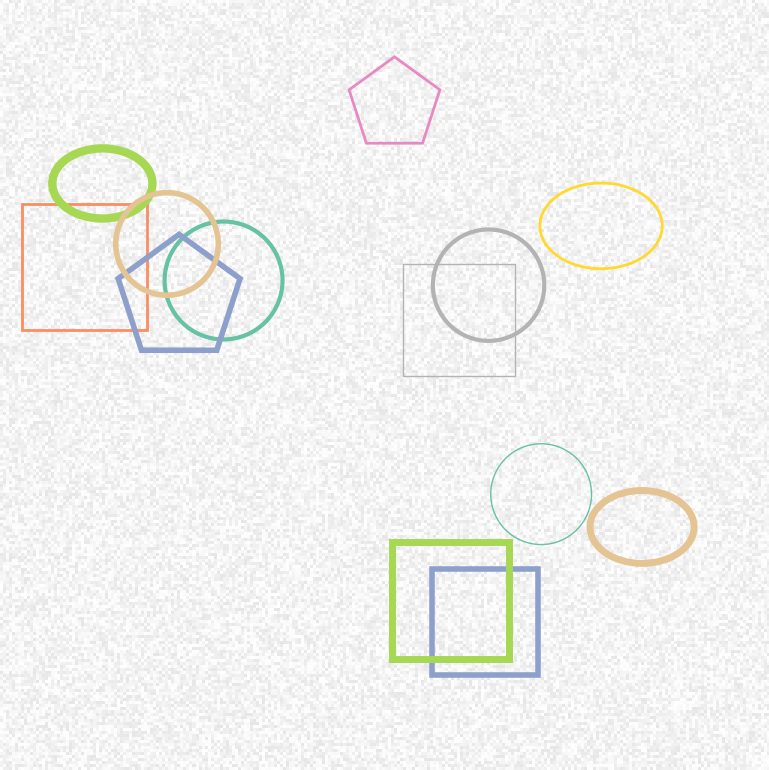[{"shape": "circle", "thickness": 1.5, "radius": 0.38, "center": [0.29, 0.636]}, {"shape": "circle", "thickness": 0.5, "radius": 0.33, "center": [0.703, 0.358]}, {"shape": "square", "thickness": 1, "radius": 0.41, "center": [0.11, 0.653]}, {"shape": "pentagon", "thickness": 2, "radius": 0.42, "center": [0.233, 0.612]}, {"shape": "square", "thickness": 2, "radius": 0.35, "center": [0.63, 0.192]}, {"shape": "pentagon", "thickness": 1, "radius": 0.31, "center": [0.512, 0.864]}, {"shape": "square", "thickness": 2.5, "radius": 0.38, "center": [0.585, 0.22]}, {"shape": "oval", "thickness": 3, "radius": 0.33, "center": [0.133, 0.762]}, {"shape": "oval", "thickness": 1, "radius": 0.4, "center": [0.781, 0.707]}, {"shape": "circle", "thickness": 2, "radius": 0.33, "center": [0.217, 0.683]}, {"shape": "oval", "thickness": 2.5, "radius": 0.34, "center": [0.834, 0.316]}, {"shape": "circle", "thickness": 1.5, "radius": 0.36, "center": [0.635, 0.63]}, {"shape": "square", "thickness": 0.5, "radius": 0.36, "center": [0.596, 0.585]}]